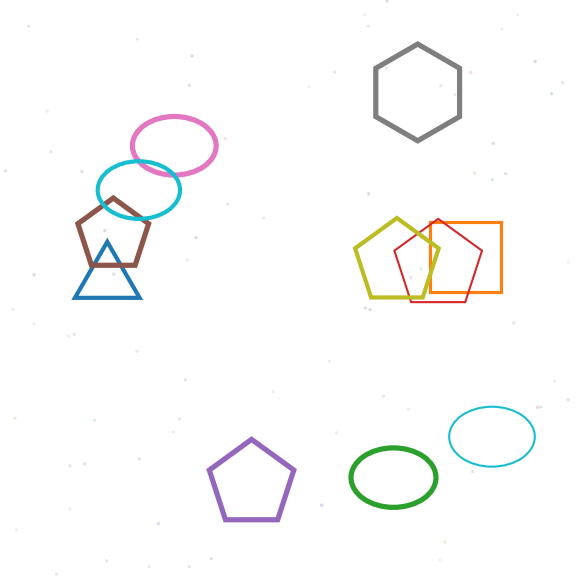[{"shape": "triangle", "thickness": 2, "radius": 0.32, "center": [0.186, 0.516]}, {"shape": "square", "thickness": 1.5, "radius": 0.31, "center": [0.806, 0.554]}, {"shape": "oval", "thickness": 2.5, "radius": 0.37, "center": [0.681, 0.172]}, {"shape": "pentagon", "thickness": 1, "radius": 0.4, "center": [0.759, 0.54]}, {"shape": "pentagon", "thickness": 2.5, "radius": 0.38, "center": [0.436, 0.161]}, {"shape": "pentagon", "thickness": 2.5, "radius": 0.32, "center": [0.196, 0.592]}, {"shape": "oval", "thickness": 2.5, "radius": 0.36, "center": [0.302, 0.747]}, {"shape": "hexagon", "thickness": 2.5, "radius": 0.42, "center": [0.723, 0.839]}, {"shape": "pentagon", "thickness": 2, "radius": 0.38, "center": [0.687, 0.546]}, {"shape": "oval", "thickness": 2, "radius": 0.36, "center": [0.24, 0.67]}, {"shape": "oval", "thickness": 1, "radius": 0.37, "center": [0.852, 0.243]}]